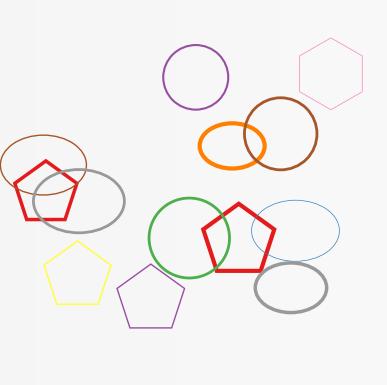[{"shape": "pentagon", "thickness": 2.5, "radius": 0.42, "center": [0.118, 0.498]}, {"shape": "pentagon", "thickness": 3, "radius": 0.48, "center": [0.616, 0.374]}, {"shape": "oval", "thickness": 0.5, "radius": 0.57, "center": [0.763, 0.401]}, {"shape": "circle", "thickness": 2, "radius": 0.52, "center": [0.488, 0.382]}, {"shape": "circle", "thickness": 1.5, "radius": 0.42, "center": [0.505, 0.799]}, {"shape": "pentagon", "thickness": 1, "radius": 0.46, "center": [0.389, 0.222]}, {"shape": "oval", "thickness": 3, "radius": 0.42, "center": [0.599, 0.621]}, {"shape": "pentagon", "thickness": 1, "radius": 0.45, "center": [0.2, 0.283]}, {"shape": "circle", "thickness": 2, "radius": 0.47, "center": [0.724, 0.652]}, {"shape": "oval", "thickness": 1, "radius": 0.56, "center": [0.112, 0.571]}, {"shape": "hexagon", "thickness": 0.5, "radius": 0.47, "center": [0.854, 0.808]}, {"shape": "oval", "thickness": 2, "radius": 0.59, "center": [0.204, 0.477]}, {"shape": "oval", "thickness": 2.5, "radius": 0.46, "center": [0.751, 0.253]}]